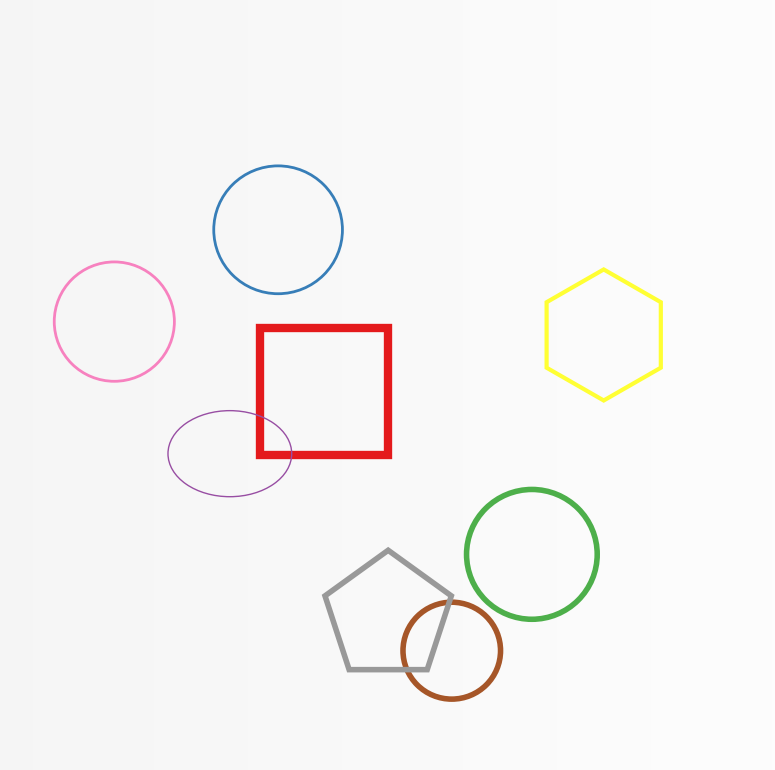[{"shape": "square", "thickness": 3, "radius": 0.41, "center": [0.418, 0.492]}, {"shape": "circle", "thickness": 1, "radius": 0.42, "center": [0.359, 0.702]}, {"shape": "circle", "thickness": 2, "radius": 0.42, "center": [0.686, 0.28]}, {"shape": "oval", "thickness": 0.5, "radius": 0.4, "center": [0.297, 0.411]}, {"shape": "hexagon", "thickness": 1.5, "radius": 0.43, "center": [0.779, 0.565]}, {"shape": "circle", "thickness": 2, "radius": 0.31, "center": [0.583, 0.155]}, {"shape": "circle", "thickness": 1, "radius": 0.39, "center": [0.148, 0.582]}, {"shape": "pentagon", "thickness": 2, "radius": 0.43, "center": [0.501, 0.2]}]